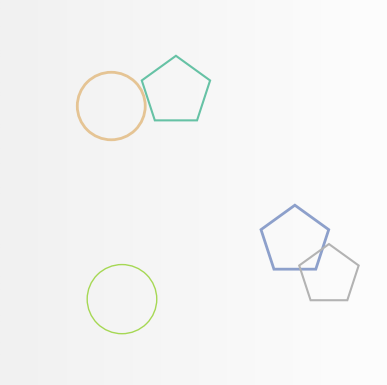[{"shape": "pentagon", "thickness": 1.5, "radius": 0.46, "center": [0.454, 0.762]}, {"shape": "pentagon", "thickness": 2, "radius": 0.46, "center": [0.761, 0.375]}, {"shape": "circle", "thickness": 1, "radius": 0.45, "center": [0.315, 0.223]}, {"shape": "circle", "thickness": 2, "radius": 0.44, "center": [0.287, 0.725]}, {"shape": "pentagon", "thickness": 1.5, "radius": 0.4, "center": [0.849, 0.285]}]